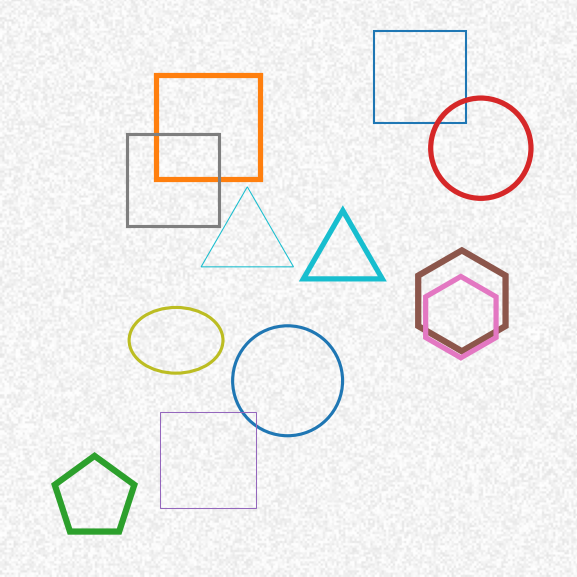[{"shape": "circle", "thickness": 1.5, "radius": 0.48, "center": [0.498, 0.34]}, {"shape": "square", "thickness": 1, "radius": 0.4, "center": [0.728, 0.866]}, {"shape": "square", "thickness": 2.5, "radius": 0.45, "center": [0.36, 0.779]}, {"shape": "pentagon", "thickness": 3, "radius": 0.36, "center": [0.164, 0.137]}, {"shape": "circle", "thickness": 2.5, "radius": 0.43, "center": [0.833, 0.743]}, {"shape": "square", "thickness": 0.5, "radius": 0.42, "center": [0.36, 0.203]}, {"shape": "hexagon", "thickness": 3, "radius": 0.44, "center": [0.8, 0.478]}, {"shape": "hexagon", "thickness": 2.5, "radius": 0.35, "center": [0.798, 0.45]}, {"shape": "square", "thickness": 1.5, "radius": 0.4, "center": [0.3, 0.688]}, {"shape": "oval", "thickness": 1.5, "radius": 0.41, "center": [0.305, 0.41]}, {"shape": "triangle", "thickness": 0.5, "radius": 0.46, "center": [0.428, 0.583]}, {"shape": "triangle", "thickness": 2.5, "radius": 0.39, "center": [0.594, 0.556]}]